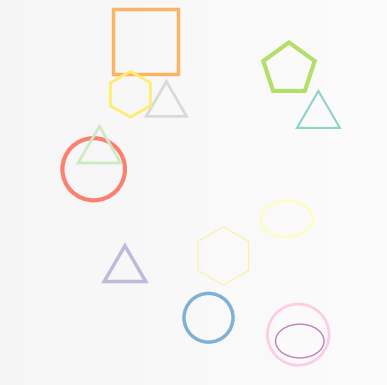[{"shape": "triangle", "thickness": 1.5, "radius": 0.32, "center": [0.822, 0.7]}, {"shape": "oval", "thickness": 1.5, "radius": 0.33, "center": [0.74, 0.431]}, {"shape": "triangle", "thickness": 2.5, "radius": 0.31, "center": [0.322, 0.3]}, {"shape": "circle", "thickness": 3, "radius": 0.4, "center": [0.242, 0.56]}, {"shape": "circle", "thickness": 2.5, "radius": 0.32, "center": [0.538, 0.175]}, {"shape": "square", "thickness": 2.5, "radius": 0.42, "center": [0.376, 0.892]}, {"shape": "pentagon", "thickness": 3, "radius": 0.35, "center": [0.746, 0.82]}, {"shape": "circle", "thickness": 2, "radius": 0.4, "center": [0.77, 0.131]}, {"shape": "triangle", "thickness": 2, "radius": 0.3, "center": [0.429, 0.728]}, {"shape": "oval", "thickness": 1, "radius": 0.31, "center": [0.774, 0.114]}, {"shape": "triangle", "thickness": 2, "radius": 0.32, "center": [0.257, 0.608]}, {"shape": "hexagon", "thickness": 2, "radius": 0.3, "center": [0.337, 0.755]}, {"shape": "hexagon", "thickness": 0.5, "radius": 0.38, "center": [0.576, 0.335]}]